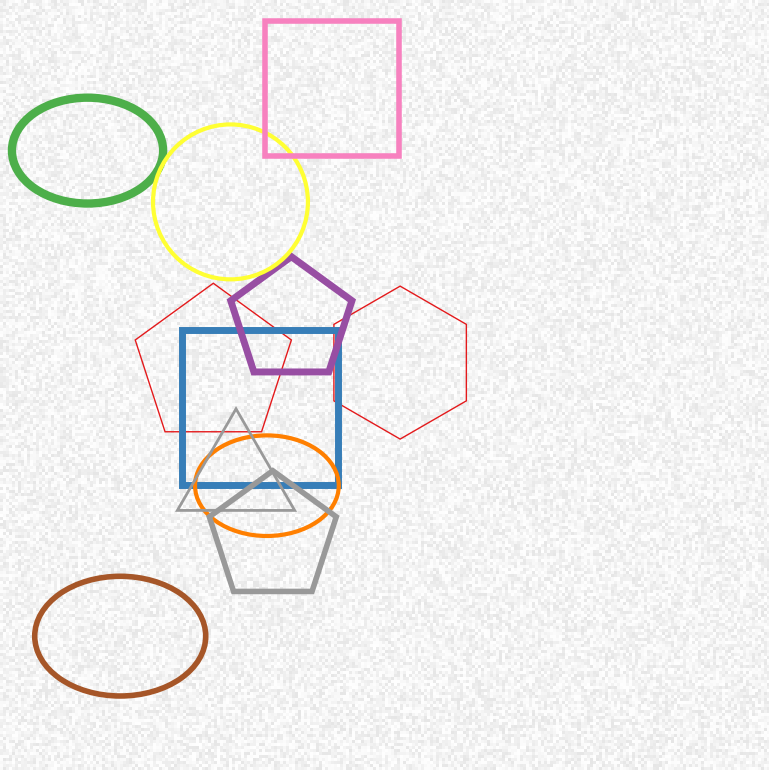[{"shape": "hexagon", "thickness": 0.5, "radius": 0.5, "center": [0.52, 0.529]}, {"shape": "pentagon", "thickness": 0.5, "radius": 0.53, "center": [0.277, 0.526]}, {"shape": "square", "thickness": 2.5, "radius": 0.51, "center": [0.338, 0.471]}, {"shape": "oval", "thickness": 3, "radius": 0.49, "center": [0.114, 0.804]}, {"shape": "pentagon", "thickness": 2.5, "radius": 0.41, "center": [0.378, 0.584]}, {"shape": "oval", "thickness": 1.5, "radius": 0.47, "center": [0.347, 0.369]}, {"shape": "circle", "thickness": 1.5, "radius": 0.5, "center": [0.299, 0.738]}, {"shape": "oval", "thickness": 2, "radius": 0.56, "center": [0.156, 0.174]}, {"shape": "square", "thickness": 2, "radius": 0.44, "center": [0.431, 0.885]}, {"shape": "triangle", "thickness": 1, "radius": 0.44, "center": [0.307, 0.381]}, {"shape": "pentagon", "thickness": 2, "radius": 0.43, "center": [0.354, 0.302]}]